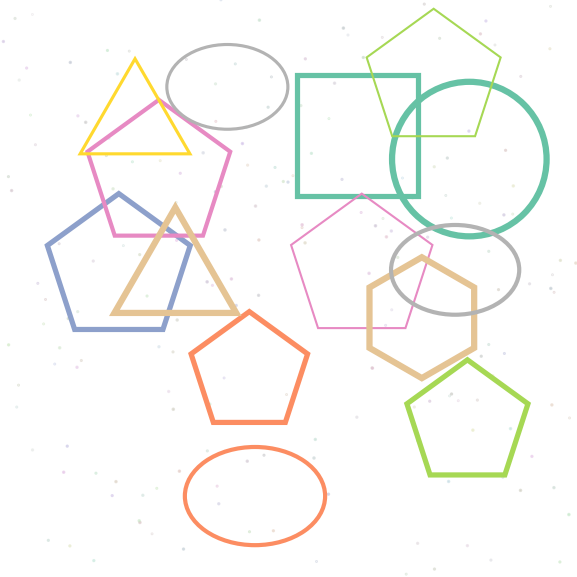[{"shape": "square", "thickness": 2.5, "radius": 0.52, "center": [0.619, 0.765]}, {"shape": "circle", "thickness": 3, "radius": 0.67, "center": [0.813, 0.724]}, {"shape": "oval", "thickness": 2, "radius": 0.61, "center": [0.442, 0.14]}, {"shape": "pentagon", "thickness": 2.5, "radius": 0.53, "center": [0.432, 0.353]}, {"shape": "pentagon", "thickness": 2.5, "radius": 0.65, "center": [0.206, 0.534]}, {"shape": "pentagon", "thickness": 1, "radius": 0.64, "center": [0.626, 0.535]}, {"shape": "pentagon", "thickness": 2, "radius": 0.65, "center": [0.275, 0.696]}, {"shape": "pentagon", "thickness": 2.5, "radius": 0.55, "center": [0.809, 0.266]}, {"shape": "pentagon", "thickness": 1, "radius": 0.61, "center": [0.751, 0.862]}, {"shape": "triangle", "thickness": 1.5, "radius": 0.55, "center": [0.234, 0.788]}, {"shape": "hexagon", "thickness": 3, "radius": 0.52, "center": [0.73, 0.449]}, {"shape": "triangle", "thickness": 3, "radius": 0.61, "center": [0.304, 0.518]}, {"shape": "oval", "thickness": 2, "radius": 0.55, "center": [0.788, 0.532]}, {"shape": "oval", "thickness": 1.5, "radius": 0.52, "center": [0.394, 0.849]}]